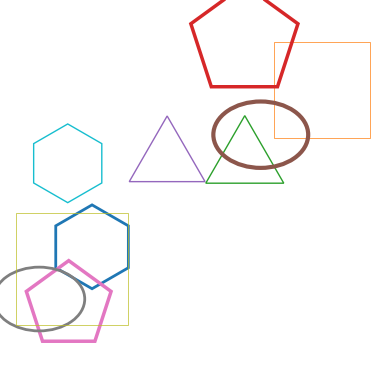[{"shape": "hexagon", "thickness": 2, "radius": 0.54, "center": [0.239, 0.359]}, {"shape": "square", "thickness": 0.5, "radius": 0.62, "center": [0.836, 0.766]}, {"shape": "triangle", "thickness": 1, "radius": 0.58, "center": [0.636, 0.583]}, {"shape": "pentagon", "thickness": 2.5, "radius": 0.73, "center": [0.635, 0.893]}, {"shape": "triangle", "thickness": 1, "radius": 0.57, "center": [0.434, 0.585]}, {"shape": "oval", "thickness": 3, "radius": 0.62, "center": [0.677, 0.65]}, {"shape": "pentagon", "thickness": 2.5, "radius": 0.58, "center": [0.178, 0.207]}, {"shape": "oval", "thickness": 2, "radius": 0.59, "center": [0.102, 0.223]}, {"shape": "square", "thickness": 0.5, "radius": 0.73, "center": [0.187, 0.301]}, {"shape": "hexagon", "thickness": 1, "radius": 0.51, "center": [0.176, 0.576]}]